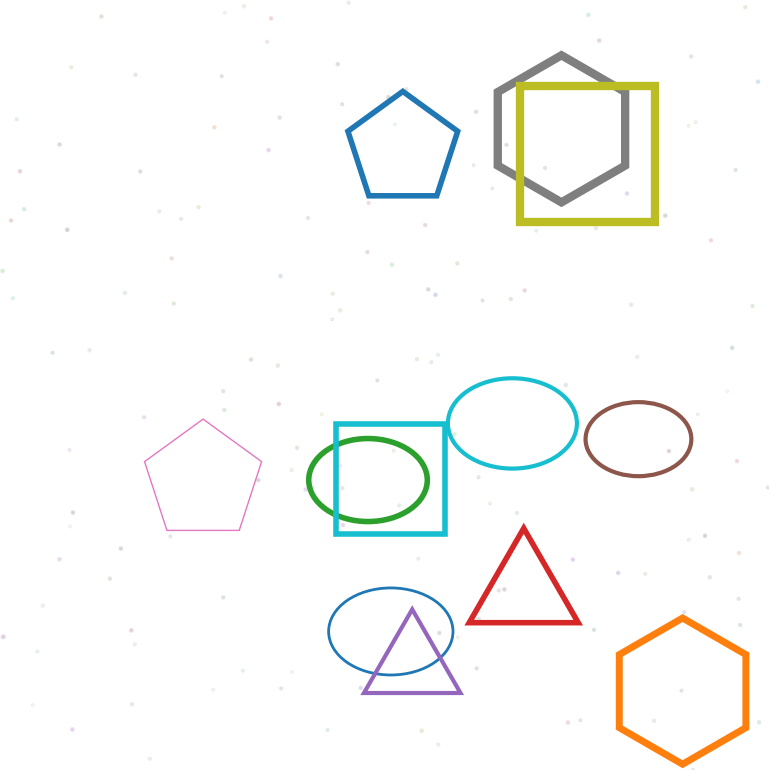[{"shape": "pentagon", "thickness": 2, "radius": 0.37, "center": [0.523, 0.806]}, {"shape": "oval", "thickness": 1, "radius": 0.4, "center": [0.508, 0.18]}, {"shape": "hexagon", "thickness": 2.5, "radius": 0.47, "center": [0.886, 0.102]}, {"shape": "oval", "thickness": 2, "radius": 0.38, "center": [0.478, 0.377]}, {"shape": "triangle", "thickness": 2, "radius": 0.41, "center": [0.68, 0.232]}, {"shape": "triangle", "thickness": 1.5, "radius": 0.36, "center": [0.535, 0.136]}, {"shape": "oval", "thickness": 1.5, "radius": 0.34, "center": [0.829, 0.43]}, {"shape": "pentagon", "thickness": 0.5, "radius": 0.4, "center": [0.264, 0.376]}, {"shape": "hexagon", "thickness": 3, "radius": 0.48, "center": [0.729, 0.833]}, {"shape": "square", "thickness": 3, "radius": 0.44, "center": [0.763, 0.8]}, {"shape": "oval", "thickness": 1.5, "radius": 0.42, "center": [0.665, 0.45]}, {"shape": "square", "thickness": 2, "radius": 0.36, "center": [0.507, 0.378]}]